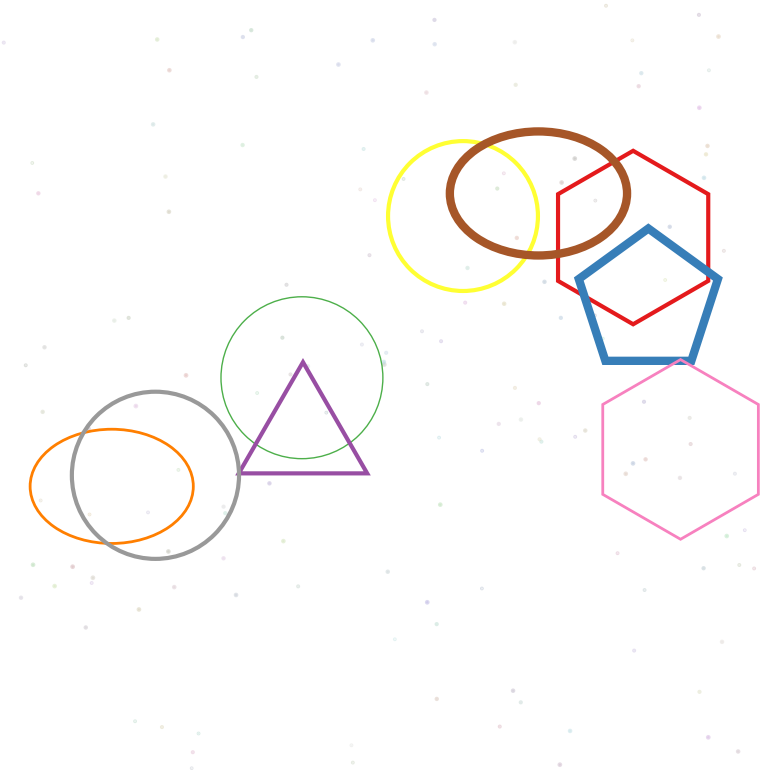[{"shape": "hexagon", "thickness": 1.5, "radius": 0.56, "center": [0.822, 0.692]}, {"shape": "pentagon", "thickness": 3, "radius": 0.48, "center": [0.842, 0.608]}, {"shape": "circle", "thickness": 0.5, "radius": 0.53, "center": [0.392, 0.509]}, {"shape": "triangle", "thickness": 1.5, "radius": 0.48, "center": [0.393, 0.433]}, {"shape": "oval", "thickness": 1, "radius": 0.53, "center": [0.145, 0.368]}, {"shape": "circle", "thickness": 1.5, "radius": 0.49, "center": [0.601, 0.719]}, {"shape": "oval", "thickness": 3, "radius": 0.58, "center": [0.699, 0.749]}, {"shape": "hexagon", "thickness": 1, "radius": 0.58, "center": [0.884, 0.416]}, {"shape": "circle", "thickness": 1.5, "radius": 0.54, "center": [0.202, 0.383]}]